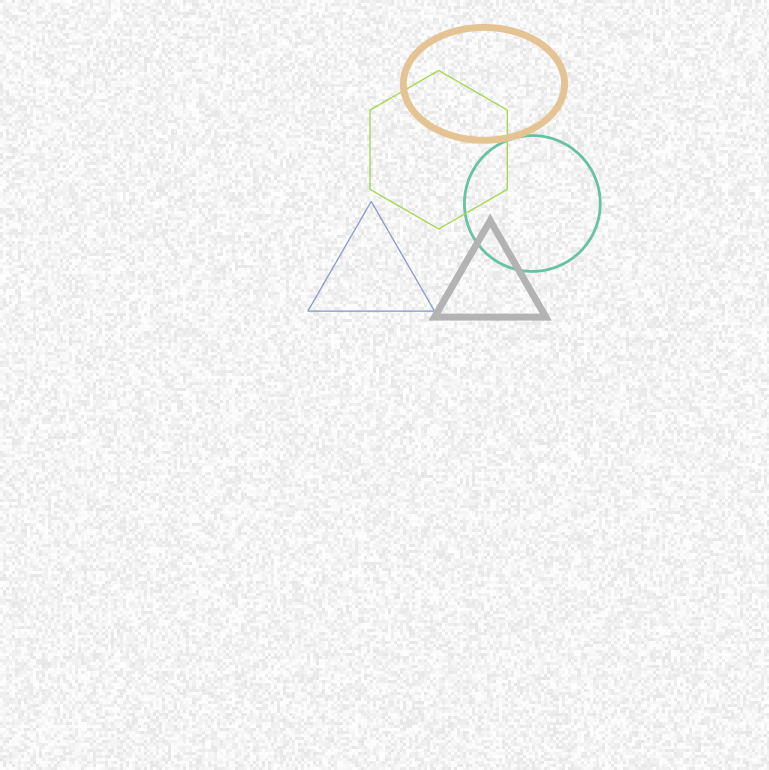[{"shape": "circle", "thickness": 1, "radius": 0.44, "center": [0.691, 0.736]}, {"shape": "triangle", "thickness": 0.5, "radius": 0.47, "center": [0.482, 0.643]}, {"shape": "hexagon", "thickness": 0.5, "radius": 0.51, "center": [0.57, 0.806]}, {"shape": "oval", "thickness": 2.5, "radius": 0.52, "center": [0.629, 0.891]}, {"shape": "triangle", "thickness": 2.5, "radius": 0.42, "center": [0.637, 0.63]}]